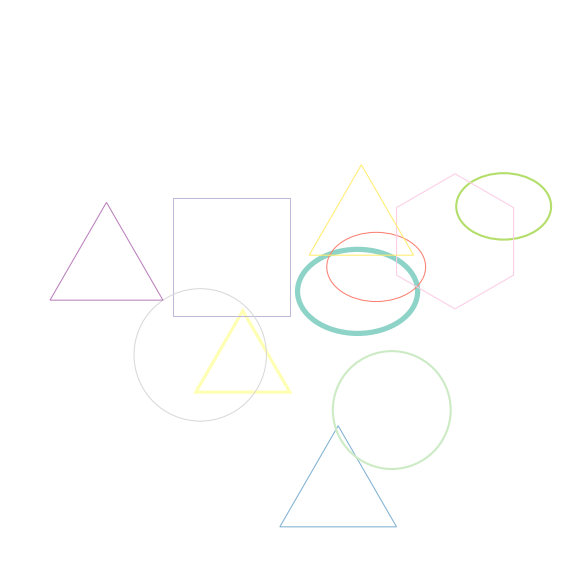[{"shape": "oval", "thickness": 2.5, "radius": 0.52, "center": [0.619, 0.495]}, {"shape": "triangle", "thickness": 1.5, "radius": 0.47, "center": [0.42, 0.367]}, {"shape": "square", "thickness": 0.5, "radius": 0.51, "center": [0.401, 0.554]}, {"shape": "oval", "thickness": 0.5, "radius": 0.43, "center": [0.651, 0.537]}, {"shape": "triangle", "thickness": 0.5, "radius": 0.58, "center": [0.586, 0.145]}, {"shape": "oval", "thickness": 1, "radius": 0.41, "center": [0.872, 0.642]}, {"shape": "hexagon", "thickness": 0.5, "radius": 0.58, "center": [0.788, 0.581]}, {"shape": "circle", "thickness": 0.5, "radius": 0.57, "center": [0.347, 0.385]}, {"shape": "triangle", "thickness": 0.5, "radius": 0.56, "center": [0.184, 0.536]}, {"shape": "circle", "thickness": 1, "radius": 0.51, "center": [0.678, 0.289]}, {"shape": "triangle", "thickness": 0.5, "radius": 0.52, "center": [0.626, 0.609]}]